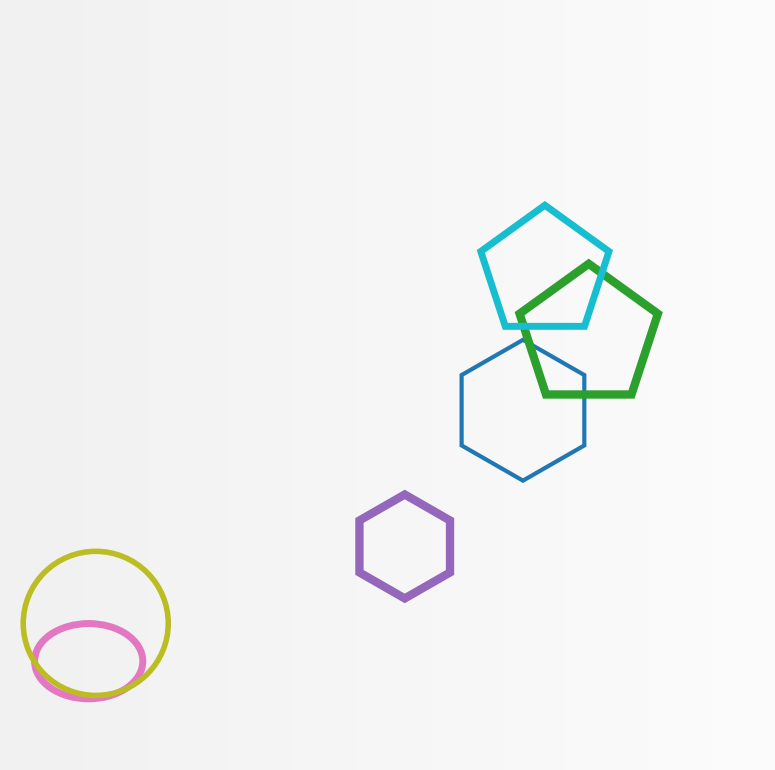[{"shape": "hexagon", "thickness": 1.5, "radius": 0.46, "center": [0.675, 0.467]}, {"shape": "pentagon", "thickness": 3, "radius": 0.47, "center": [0.76, 0.564]}, {"shape": "hexagon", "thickness": 3, "radius": 0.34, "center": [0.522, 0.29]}, {"shape": "oval", "thickness": 2.5, "radius": 0.35, "center": [0.114, 0.141]}, {"shape": "circle", "thickness": 2, "radius": 0.47, "center": [0.124, 0.19]}, {"shape": "pentagon", "thickness": 2.5, "radius": 0.43, "center": [0.703, 0.647]}]